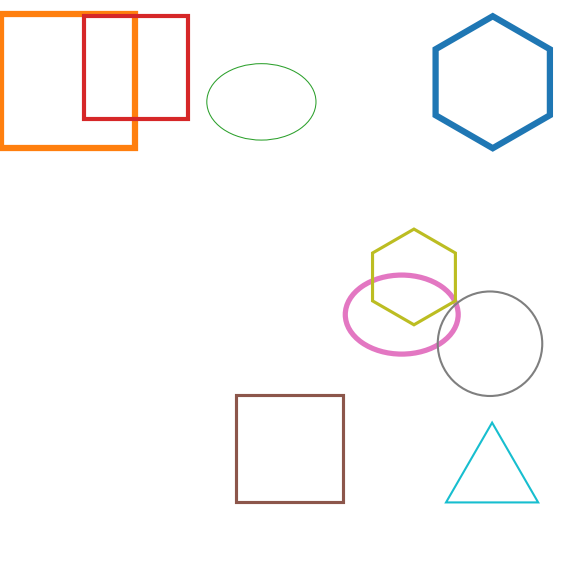[{"shape": "hexagon", "thickness": 3, "radius": 0.57, "center": [0.853, 0.857]}, {"shape": "square", "thickness": 3, "radius": 0.58, "center": [0.118, 0.859]}, {"shape": "oval", "thickness": 0.5, "radius": 0.47, "center": [0.453, 0.823]}, {"shape": "square", "thickness": 2, "radius": 0.45, "center": [0.235, 0.882]}, {"shape": "square", "thickness": 1.5, "radius": 0.46, "center": [0.501, 0.223]}, {"shape": "oval", "thickness": 2.5, "radius": 0.49, "center": [0.696, 0.454]}, {"shape": "circle", "thickness": 1, "radius": 0.45, "center": [0.848, 0.404]}, {"shape": "hexagon", "thickness": 1.5, "radius": 0.41, "center": [0.717, 0.52]}, {"shape": "triangle", "thickness": 1, "radius": 0.46, "center": [0.852, 0.175]}]